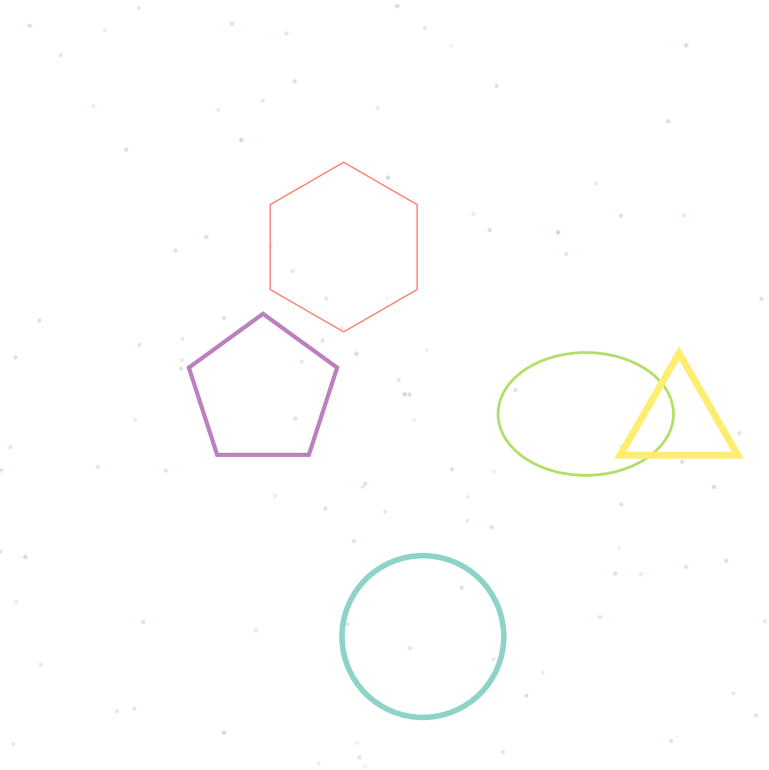[{"shape": "circle", "thickness": 2, "radius": 0.53, "center": [0.549, 0.173]}, {"shape": "hexagon", "thickness": 0.5, "radius": 0.55, "center": [0.446, 0.679]}, {"shape": "oval", "thickness": 1, "radius": 0.57, "center": [0.761, 0.462]}, {"shape": "pentagon", "thickness": 1.5, "radius": 0.51, "center": [0.342, 0.491]}, {"shape": "triangle", "thickness": 2.5, "radius": 0.44, "center": [0.882, 0.453]}]